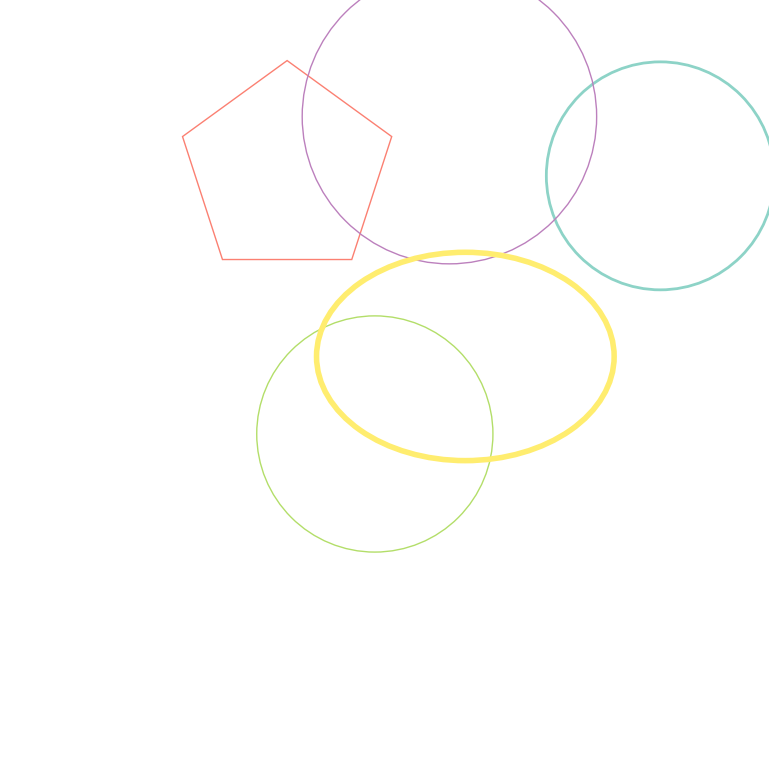[{"shape": "circle", "thickness": 1, "radius": 0.74, "center": [0.858, 0.772]}, {"shape": "pentagon", "thickness": 0.5, "radius": 0.71, "center": [0.373, 0.779]}, {"shape": "circle", "thickness": 0.5, "radius": 0.77, "center": [0.487, 0.436]}, {"shape": "circle", "thickness": 0.5, "radius": 0.96, "center": [0.584, 0.849]}, {"shape": "oval", "thickness": 2, "radius": 0.97, "center": [0.604, 0.537]}]